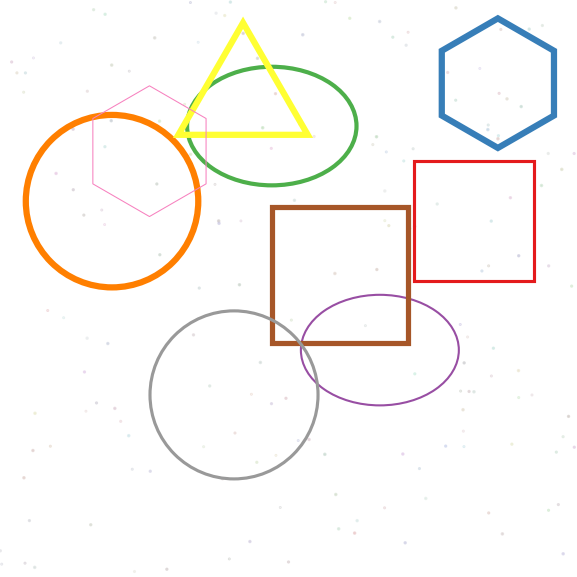[{"shape": "square", "thickness": 1.5, "radius": 0.52, "center": [0.821, 0.617]}, {"shape": "hexagon", "thickness": 3, "radius": 0.56, "center": [0.862, 0.855]}, {"shape": "oval", "thickness": 2, "radius": 0.73, "center": [0.471, 0.781]}, {"shape": "oval", "thickness": 1, "radius": 0.68, "center": [0.658, 0.393]}, {"shape": "circle", "thickness": 3, "radius": 0.75, "center": [0.194, 0.651]}, {"shape": "triangle", "thickness": 3, "radius": 0.65, "center": [0.421, 0.83]}, {"shape": "square", "thickness": 2.5, "radius": 0.59, "center": [0.589, 0.523]}, {"shape": "hexagon", "thickness": 0.5, "radius": 0.57, "center": [0.259, 0.737]}, {"shape": "circle", "thickness": 1.5, "radius": 0.73, "center": [0.405, 0.315]}]